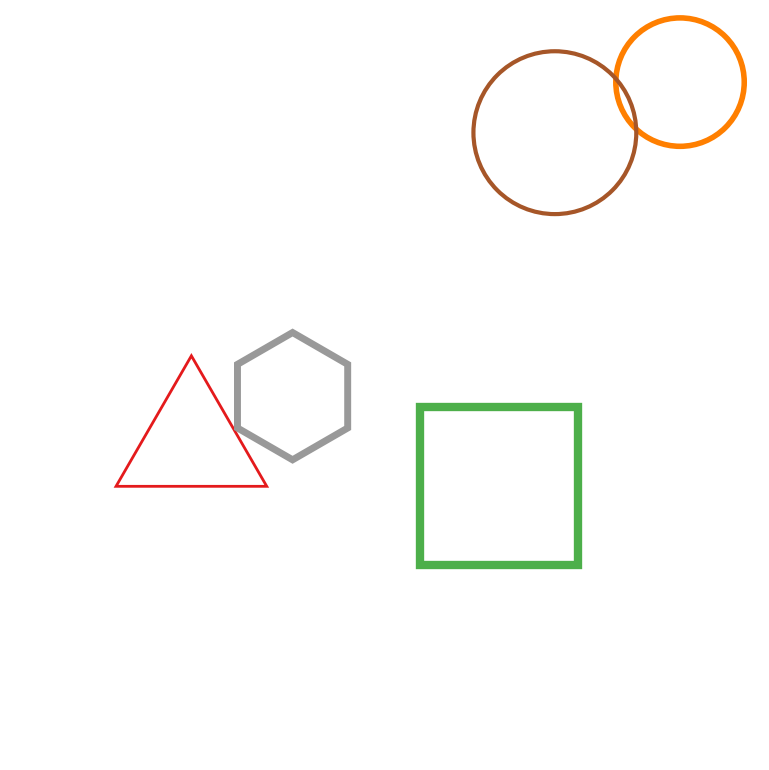[{"shape": "triangle", "thickness": 1, "radius": 0.57, "center": [0.249, 0.425]}, {"shape": "square", "thickness": 3, "radius": 0.51, "center": [0.648, 0.368]}, {"shape": "circle", "thickness": 2, "radius": 0.42, "center": [0.883, 0.893]}, {"shape": "circle", "thickness": 1.5, "radius": 0.53, "center": [0.721, 0.828]}, {"shape": "hexagon", "thickness": 2.5, "radius": 0.41, "center": [0.38, 0.485]}]